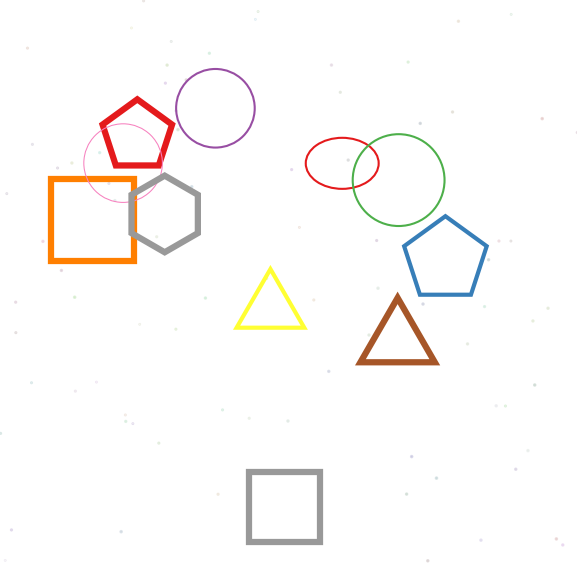[{"shape": "oval", "thickness": 1, "radius": 0.32, "center": [0.593, 0.716]}, {"shape": "pentagon", "thickness": 3, "radius": 0.32, "center": [0.238, 0.764]}, {"shape": "pentagon", "thickness": 2, "radius": 0.38, "center": [0.771, 0.55]}, {"shape": "circle", "thickness": 1, "radius": 0.4, "center": [0.69, 0.687]}, {"shape": "circle", "thickness": 1, "radius": 0.34, "center": [0.373, 0.812]}, {"shape": "square", "thickness": 3, "radius": 0.36, "center": [0.16, 0.618]}, {"shape": "triangle", "thickness": 2, "radius": 0.34, "center": [0.468, 0.466]}, {"shape": "triangle", "thickness": 3, "radius": 0.37, "center": [0.689, 0.409]}, {"shape": "circle", "thickness": 0.5, "radius": 0.34, "center": [0.213, 0.717]}, {"shape": "hexagon", "thickness": 3, "radius": 0.33, "center": [0.285, 0.629]}, {"shape": "square", "thickness": 3, "radius": 0.3, "center": [0.493, 0.121]}]